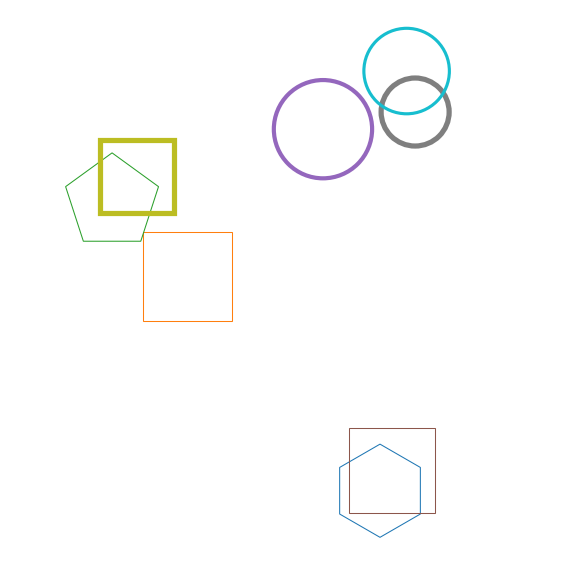[{"shape": "hexagon", "thickness": 0.5, "radius": 0.4, "center": [0.658, 0.149]}, {"shape": "square", "thickness": 0.5, "radius": 0.39, "center": [0.325, 0.52]}, {"shape": "pentagon", "thickness": 0.5, "radius": 0.42, "center": [0.194, 0.65]}, {"shape": "circle", "thickness": 2, "radius": 0.43, "center": [0.559, 0.775]}, {"shape": "square", "thickness": 0.5, "radius": 0.37, "center": [0.679, 0.184]}, {"shape": "circle", "thickness": 2.5, "radius": 0.29, "center": [0.719, 0.805]}, {"shape": "square", "thickness": 2.5, "radius": 0.32, "center": [0.237, 0.694]}, {"shape": "circle", "thickness": 1.5, "radius": 0.37, "center": [0.704, 0.876]}]